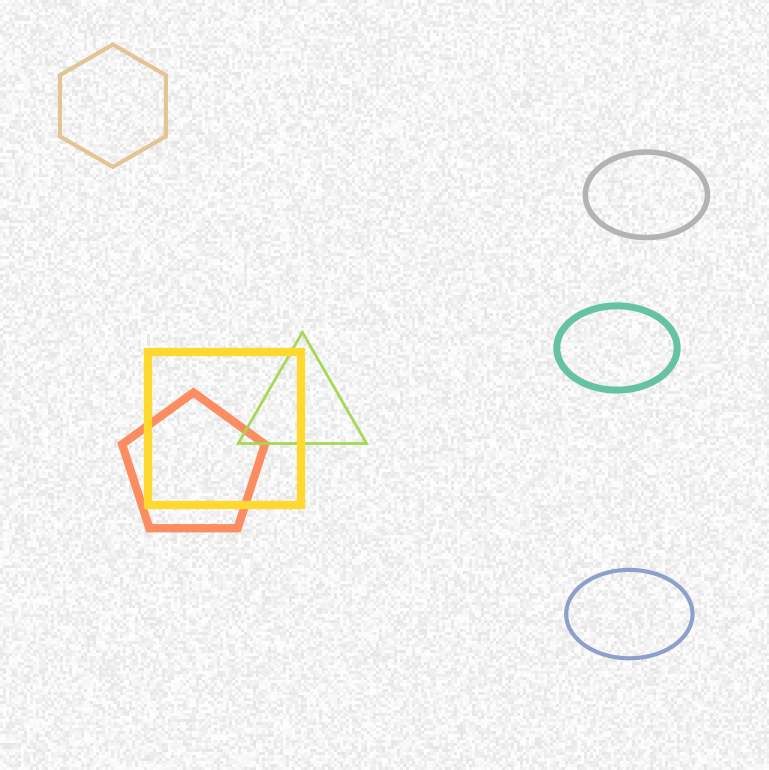[{"shape": "oval", "thickness": 2.5, "radius": 0.39, "center": [0.801, 0.548]}, {"shape": "pentagon", "thickness": 3, "radius": 0.49, "center": [0.251, 0.393]}, {"shape": "oval", "thickness": 1.5, "radius": 0.41, "center": [0.817, 0.203]}, {"shape": "triangle", "thickness": 1, "radius": 0.48, "center": [0.393, 0.472]}, {"shape": "square", "thickness": 3, "radius": 0.5, "center": [0.292, 0.444]}, {"shape": "hexagon", "thickness": 1.5, "radius": 0.4, "center": [0.147, 0.863]}, {"shape": "oval", "thickness": 2, "radius": 0.4, "center": [0.839, 0.747]}]